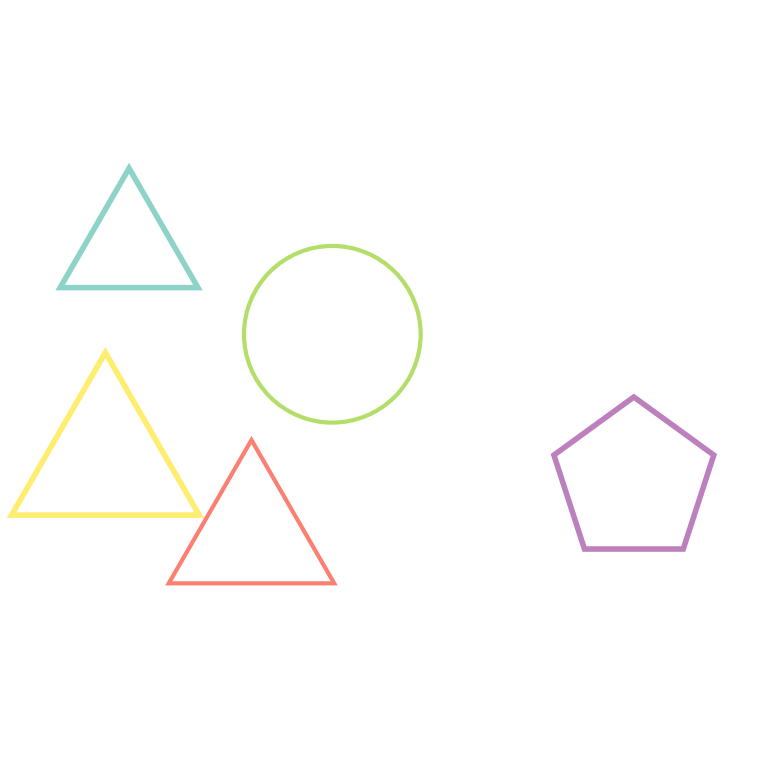[{"shape": "triangle", "thickness": 2, "radius": 0.52, "center": [0.168, 0.678]}, {"shape": "triangle", "thickness": 1.5, "radius": 0.62, "center": [0.327, 0.304]}, {"shape": "circle", "thickness": 1.5, "radius": 0.57, "center": [0.432, 0.566]}, {"shape": "pentagon", "thickness": 2, "radius": 0.55, "center": [0.823, 0.375]}, {"shape": "triangle", "thickness": 2, "radius": 0.7, "center": [0.137, 0.401]}]